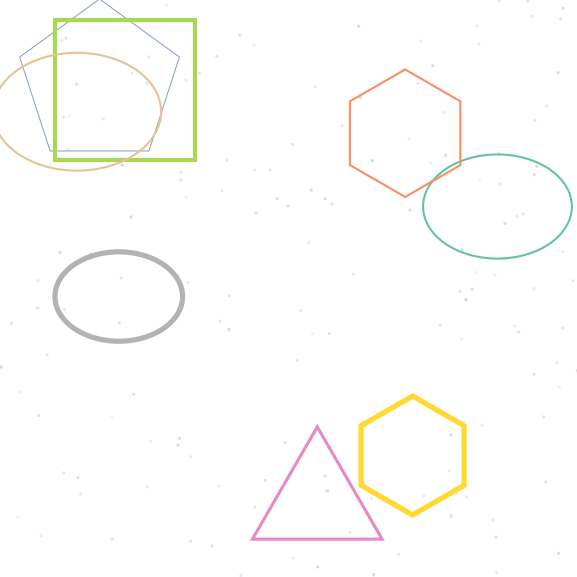[{"shape": "oval", "thickness": 1, "radius": 0.64, "center": [0.861, 0.642]}, {"shape": "hexagon", "thickness": 1, "radius": 0.55, "center": [0.702, 0.768]}, {"shape": "pentagon", "thickness": 0.5, "radius": 0.73, "center": [0.172, 0.855]}, {"shape": "triangle", "thickness": 1.5, "radius": 0.65, "center": [0.549, 0.13]}, {"shape": "square", "thickness": 2, "radius": 0.61, "center": [0.216, 0.843]}, {"shape": "hexagon", "thickness": 2.5, "radius": 0.52, "center": [0.714, 0.21]}, {"shape": "oval", "thickness": 1, "radius": 0.73, "center": [0.133, 0.806]}, {"shape": "oval", "thickness": 2.5, "radius": 0.55, "center": [0.206, 0.486]}]